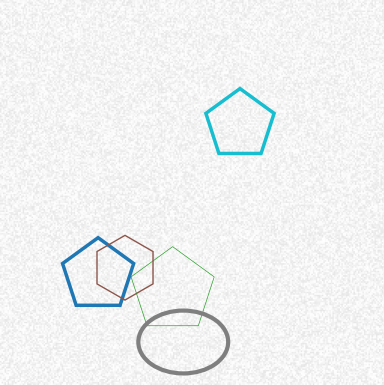[{"shape": "pentagon", "thickness": 2.5, "radius": 0.49, "center": [0.255, 0.286]}, {"shape": "pentagon", "thickness": 0.5, "radius": 0.57, "center": [0.448, 0.246]}, {"shape": "hexagon", "thickness": 1, "radius": 0.42, "center": [0.325, 0.305]}, {"shape": "oval", "thickness": 3, "radius": 0.58, "center": [0.476, 0.112]}, {"shape": "pentagon", "thickness": 2.5, "radius": 0.47, "center": [0.623, 0.677]}]